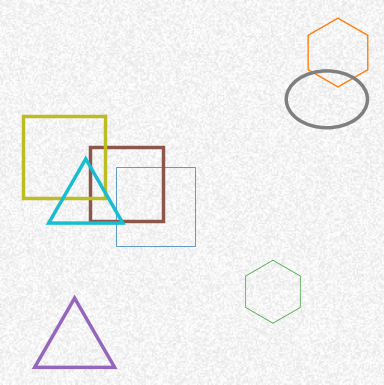[{"shape": "square", "thickness": 0.5, "radius": 0.52, "center": [0.405, 0.464]}, {"shape": "hexagon", "thickness": 1, "radius": 0.45, "center": [0.878, 0.864]}, {"shape": "hexagon", "thickness": 0.5, "radius": 0.41, "center": [0.709, 0.242]}, {"shape": "triangle", "thickness": 2.5, "radius": 0.6, "center": [0.194, 0.106]}, {"shape": "square", "thickness": 2.5, "radius": 0.48, "center": [0.329, 0.522]}, {"shape": "oval", "thickness": 2.5, "radius": 0.53, "center": [0.849, 0.742]}, {"shape": "square", "thickness": 2.5, "radius": 0.53, "center": [0.166, 0.593]}, {"shape": "triangle", "thickness": 2.5, "radius": 0.56, "center": [0.223, 0.476]}]